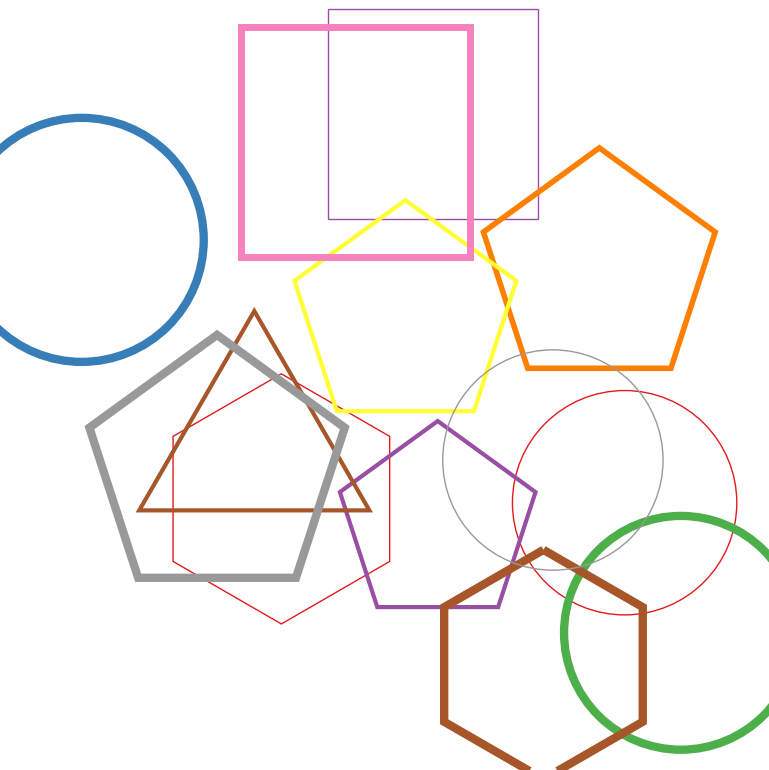[{"shape": "hexagon", "thickness": 0.5, "radius": 0.81, "center": [0.365, 0.352]}, {"shape": "circle", "thickness": 0.5, "radius": 0.73, "center": [0.811, 0.347]}, {"shape": "circle", "thickness": 3, "radius": 0.79, "center": [0.106, 0.688]}, {"shape": "circle", "thickness": 3, "radius": 0.76, "center": [0.884, 0.178]}, {"shape": "pentagon", "thickness": 1.5, "radius": 0.67, "center": [0.568, 0.32]}, {"shape": "square", "thickness": 0.5, "radius": 0.68, "center": [0.562, 0.852]}, {"shape": "pentagon", "thickness": 2, "radius": 0.79, "center": [0.778, 0.65]}, {"shape": "pentagon", "thickness": 1.5, "radius": 0.76, "center": [0.526, 0.589]}, {"shape": "hexagon", "thickness": 3, "radius": 0.74, "center": [0.706, 0.137]}, {"shape": "triangle", "thickness": 1.5, "radius": 0.86, "center": [0.33, 0.423]}, {"shape": "square", "thickness": 2.5, "radius": 0.75, "center": [0.462, 0.816]}, {"shape": "circle", "thickness": 0.5, "radius": 0.72, "center": [0.718, 0.403]}, {"shape": "pentagon", "thickness": 3, "radius": 0.87, "center": [0.282, 0.391]}]